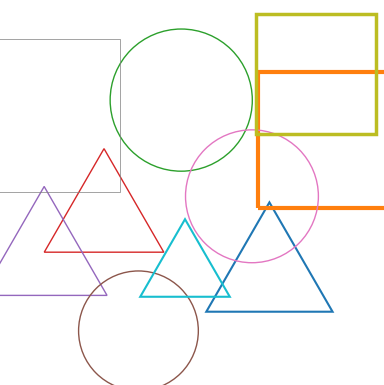[{"shape": "triangle", "thickness": 1.5, "radius": 0.95, "center": [0.7, 0.285]}, {"shape": "square", "thickness": 3, "radius": 0.89, "center": [0.848, 0.636]}, {"shape": "circle", "thickness": 1, "radius": 0.92, "center": [0.471, 0.74]}, {"shape": "triangle", "thickness": 1, "radius": 0.9, "center": [0.27, 0.435]}, {"shape": "triangle", "thickness": 1, "radius": 0.94, "center": [0.115, 0.327]}, {"shape": "circle", "thickness": 1, "radius": 0.78, "center": [0.36, 0.141]}, {"shape": "circle", "thickness": 1, "radius": 0.86, "center": [0.654, 0.49]}, {"shape": "square", "thickness": 0.5, "radius": 0.99, "center": [0.114, 0.699]}, {"shape": "square", "thickness": 2.5, "radius": 0.78, "center": [0.821, 0.808]}, {"shape": "triangle", "thickness": 1.5, "radius": 0.67, "center": [0.481, 0.296]}]